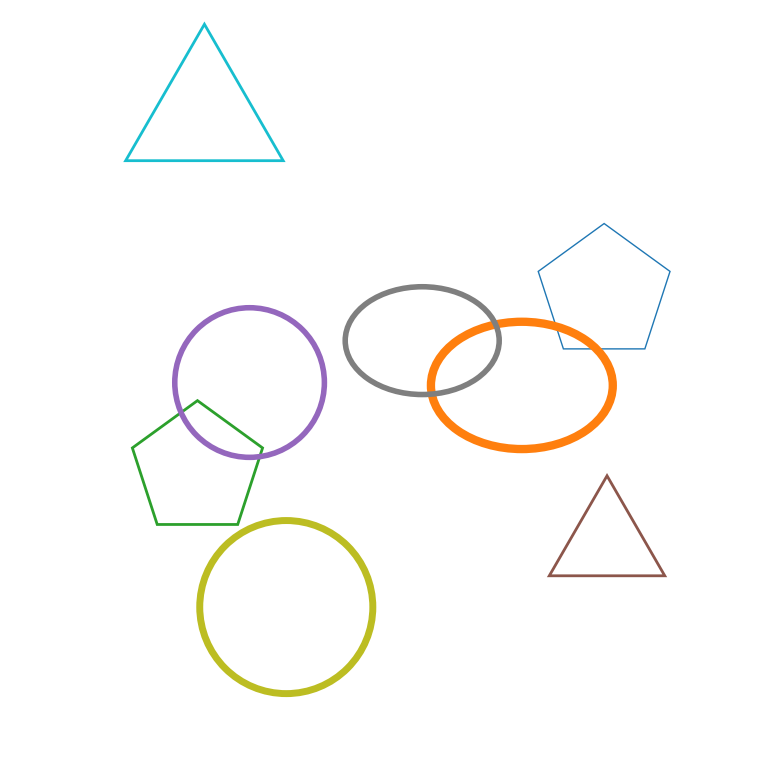[{"shape": "pentagon", "thickness": 0.5, "radius": 0.45, "center": [0.785, 0.62]}, {"shape": "oval", "thickness": 3, "radius": 0.59, "center": [0.678, 0.499]}, {"shape": "pentagon", "thickness": 1, "radius": 0.44, "center": [0.256, 0.391]}, {"shape": "circle", "thickness": 2, "radius": 0.49, "center": [0.324, 0.503]}, {"shape": "triangle", "thickness": 1, "radius": 0.43, "center": [0.788, 0.296]}, {"shape": "oval", "thickness": 2, "radius": 0.5, "center": [0.548, 0.558]}, {"shape": "circle", "thickness": 2.5, "radius": 0.56, "center": [0.372, 0.212]}, {"shape": "triangle", "thickness": 1, "radius": 0.59, "center": [0.265, 0.85]}]